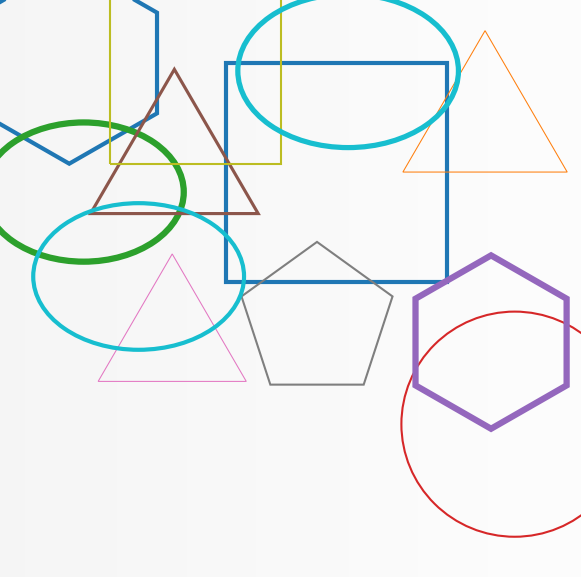[{"shape": "hexagon", "thickness": 2, "radius": 0.87, "center": [0.119, 0.89]}, {"shape": "square", "thickness": 2, "radius": 0.95, "center": [0.579, 0.701]}, {"shape": "triangle", "thickness": 0.5, "radius": 0.82, "center": [0.834, 0.783]}, {"shape": "oval", "thickness": 3, "radius": 0.86, "center": [0.144, 0.667]}, {"shape": "circle", "thickness": 1, "radius": 0.97, "center": [0.885, 0.265]}, {"shape": "hexagon", "thickness": 3, "radius": 0.75, "center": [0.845, 0.407]}, {"shape": "triangle", "thickness": 1.5, "radius": 0.83, "center": [0.3, 0.713]}, {"shape": "triangle", "thickness": 0.5, "radius": 0.74, "center": [0.296, 0.412]}, {"shape": "pentagon", "thickness": 1, "radius": 0.68, "center": [0.545, 0.444]}, {"shape": "square", "thickness": 1, "radius": 0.73, "center": [0.336, 0.862]}, {"shape": "oval", "thickness": 2, "radius": 0.91, "center": [0.239, 0.52]}, {"shape": "oval", "thickness": 2.5, "radius": 0.95, "center": [0.599, 0.876]}]